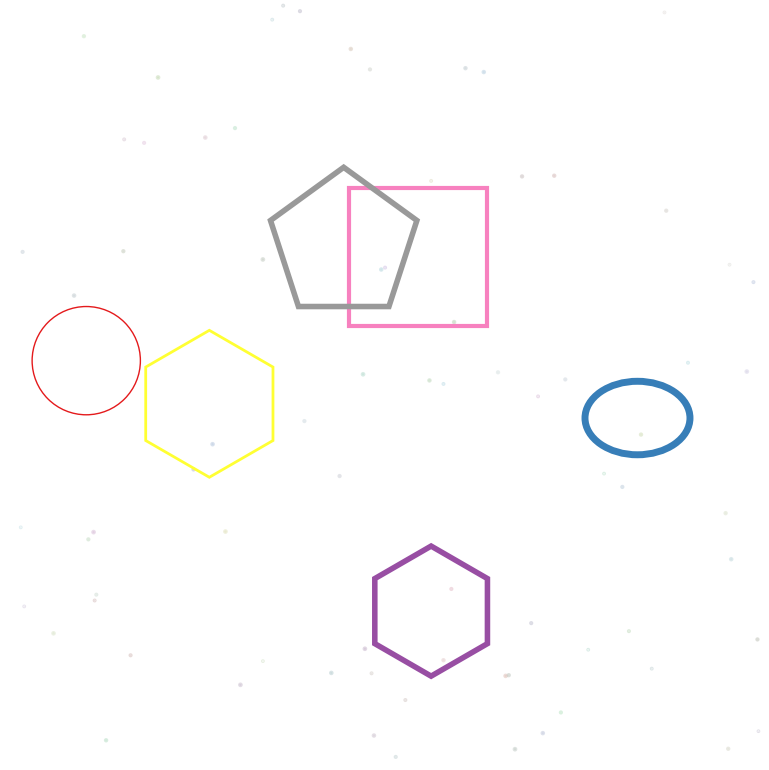[{"shape": "circle", "thickness": 0.5, "radius": 0.35, "center": [0.112, 0.532]}, {"shape": "oval", "thickness": 2.5, "radius": 0.34, "center": [0.828, 0.457]}, {"shape": "hexagon", "thickness": 2, "radius": 0.42, "center": [0.56, 0.206]}, {"shape": "hexagon", "thickness": 1, "radius": 0.48, "center": [0.272, 0.476]}, {"shape": "square", "thickness": 1.5, "radius": 0.45, "center": [0.543, 0.666]}, {"shape": "pentagon", "thickness": 2, "radius": 0.5, "center": [0.446, 0.683]}]